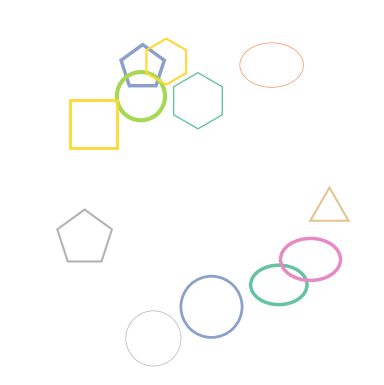[{"shape": "oval", "thickness": 2.5, "radius": 0.37, "center": [0.724, 0.26]}, {"shape": "hexagon", "thickness": 1, "radius": 0.36, "center": [0.514, 0.738]}, {"shape": "oval", "thickness": 0.5, "radius": 0.41, "center": [0.706, 0.831]}, {"shape": "circle", "thickness": 2, "radius": 0.4, "center": [0.549, 0.203]}, {"shape": "pentagon", "thickness": 2.5, "radius": 0.3, "center": [0.371, 0.825]}, {"shape": "oval", "thickness": 2.5, "radius": 0.39, "center": [0.807, 0.326]}, {"shape": "circle", "thickness": 3, "radius": 0.31, "center": [0.366, 0.75]}, {"shape": "square", "thickness": 2, "radius": 0.31, "center": [0.242, 0.677]}, {"shape": "hexagon", "thickness": 1.5, "radius": 0.3, "center": [0.432, 0.84]}, {"shape": "triangle", "thickness": 1.5, "radius": 0.29, "center": [0.856, 0.455]}, {"shape": "circle", "thickness": 0.5, "radius": 0.36, "center": [0.399, 0.121]}, {"shape": "pentagon", "thickness": 1.5, "radius": 0.37, "center": [0.22, 0.381]}]